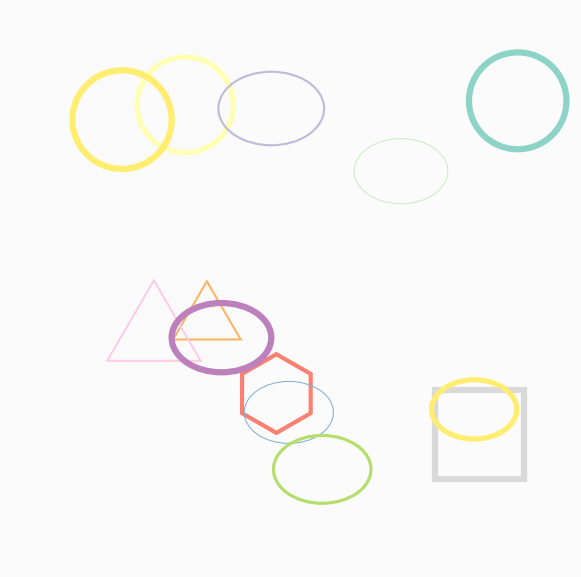[{"shape": "circle", "thickness": 3, "radius": 0.42, "center": [0.891, 0.825]}, {"shape": "circle", "thickness": 2.5, "radius": 0.41, "center": [0.319, 0.818]}, {"shape": "oval", "thickness": 1, "radius": 0.45, "center": [0.467, 0.811]}, {"shape": "hexagon", "thickness": 2, "radius": 0.34, "center": [0.475, 0.318]}, {"shape": "oval", "thickness": 0.5, "radius": 0.38, "center": [0.497, 0.285]}, {"shape": "triangle", "thickness": 1, "radius": 0.34, "center": [0.356, 0.445]}, {"shape": "oval", "thickness": 1.5, "radius": 0.42, "center": [0.554, 0.186]}, {"shape": "triangle", "thickness": 1, "radius": 0.46, "center": [0.265, 0.421]}, {"shape": "square", "thickness": 3, "radius": 0.38, "center": [0.825, 0.247]}, {"shape": "oval", "thickness": 3, "radius": 0.43, "center": [0.381, 0.414]}, {"shape": "oval", "thickness": 0.5, "radius": 0.4, "center": [0.69, 0.703]}, {"shape": "oval", "thickness": 2.5, "radius": 0.37, "center": [0.816, 0.29]}, {"shape": "circle", "thickness": 3, "radius": 0.43, "center": [0.21, 0.792]}]